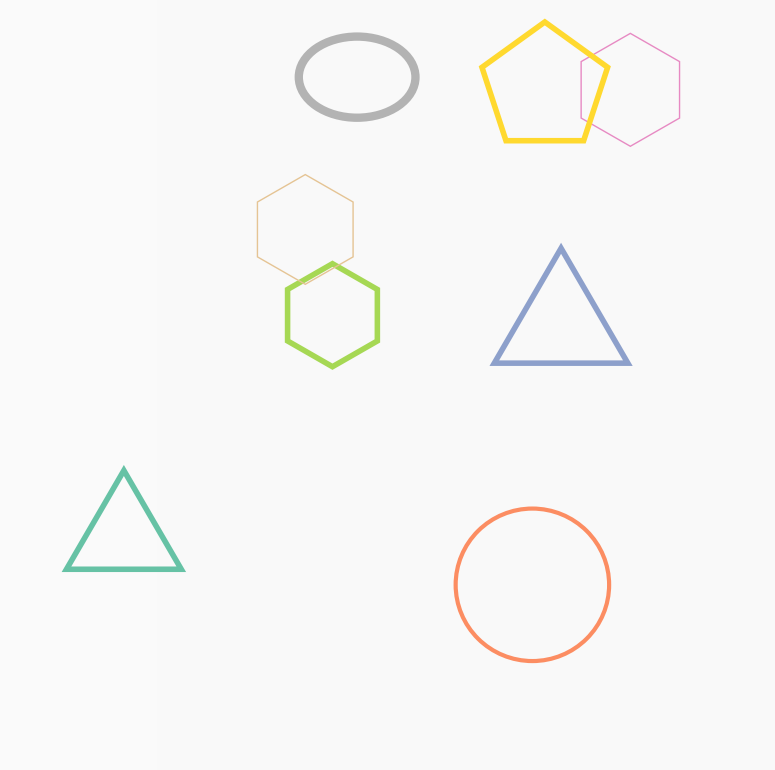[{"shape": "triangle", "thickness": 2, "radius": 0.43, "center": [0.16, 0.303]}, {"shape": "circle", "thickness": 1.5, "radius": 0.5, "center": [0.687, 0.24]}, {"shape": "triangle", "thickness": 2, "radius": 0.5, "center": [0.724, 0.578]}, {"shape": "hexagon", "thickness": 0.5, "radius": 0.37, "center": [0.813, 0.883]}, {"shape": "hexagon", "thickness": 2, "radius": 0.33, "center": [0.429, 0.591]}, {"shape": "pentagon", "thickness": 2, "radius": 0.43, "center": [0.703, 0.886]}, {"shape": "hexagon", "thickness": 0.5, "radius": 0.36, "center": [0.394, 0.702]}, {"shape": "oval", "thickness": 3, "radius": 0.38, "center": [0.461, 0.9]}]